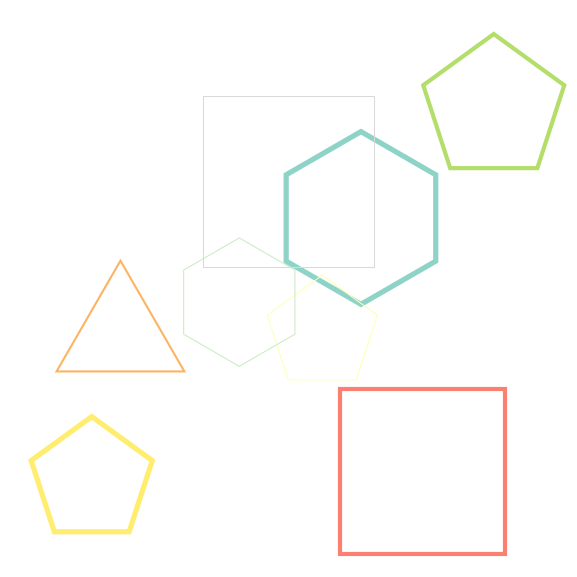[{"shape": "hexagon", "thickness": 2.5, "radius": 0.75, "center": [0.625, 0.622]}, {"shape": "pentagon", "thickness": 0.5, "radius": 0.5, "center": [0.558, 0.422]}, {"shape": "square", "thickness": 2, "radius": 0.71, "center": [0.731, 0.183]}, {"shape": "triangle", "thickness": 1, "radius": 0.64, "center": [0.209, 0.42]}, {"shape": "pentagon", "thickness": 2, "radius": 0.64, "center": [0.855, 0.812]}, {"shape": "square", "thickness": 0.5, "radius": 0.74, "center": [0.499, 0.685]}, {"shape": "hexagon", "thickness": 0.5, "radius": 0.56, "center": [0.414, 0.476]}, {"shape": "pentagon", "thickness": 2.5, "radius": 0.55, "center": [0.159, 0.168]}]